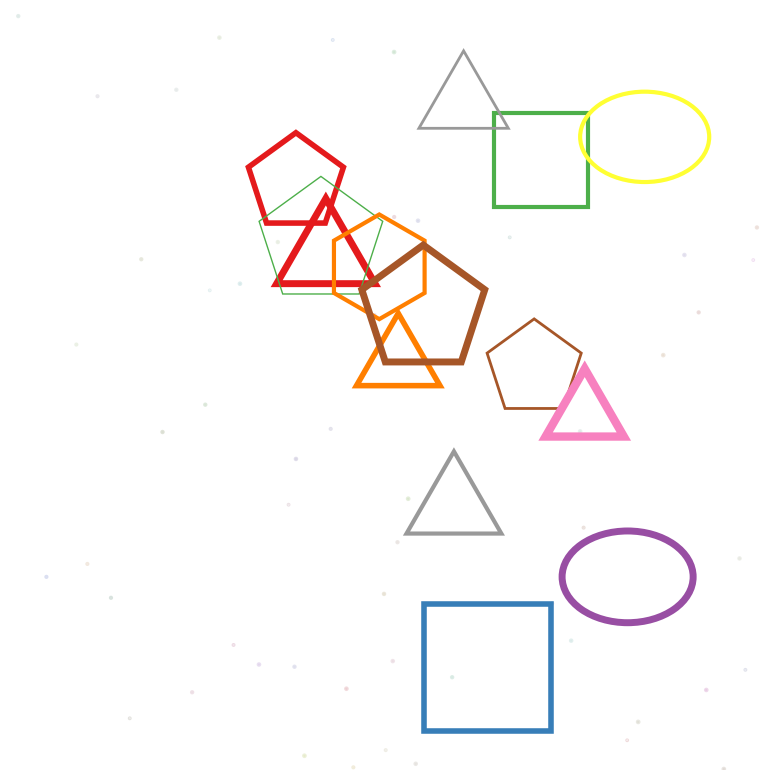[{"shape": "pentagon", "thickness": 2, "radius": 0.32, "center": [0.384, 0.763]}, {"shape": "triangle", "thickness": 2.5, "radius": 0.37, "center": [0.423, 0.668]}, {"shape": "square", "thickness": 2, "radius": 0.41, "center": [0.634, 0.133]}, {"shape": "square", "thickness": 1.5, "radius": 0.3, "center": [0.702, 0.792]}, {"shape": "pentagon", "thickness": 0.5, "radius": 0.42, "center": [0.417, 0.686]}, {"shape": "oval", "thickness": 2.5, "radius": 0.43, "center": [0.815, 0.251]}, {"shape": "triangle", "thickness": 2, "radius": 0.31, "center": [0.517, 0.53]}, {"shape": "hexagon", "thickness": 1.5, "radius": 0.34, "center": [0.493, 0.653]}, {"shape": "oval", "thickness": 1.5, "radius": 0.42, "center": [0.837, 0.822]}, {"shape": "pentagon", "thickness": 1, "radius": 0.32, "center": [0.694, 0.522]}, {"shape": "pentagon", "thickness": 2.5, "radius": 0.42, "center": [0.55, 0.598]}, {"shape": "triangle", "thickness": 3, "radius": 0.29, "center": [0.759, 0.462]}, {"shape": "triangle", "thickness": 1.5, "radius": 0.36, "center": [0.59, 0.343]}, {"shape": "triangle", "thickness": 1, "radius": 0.34, "center": [0.602, 0.867]}]